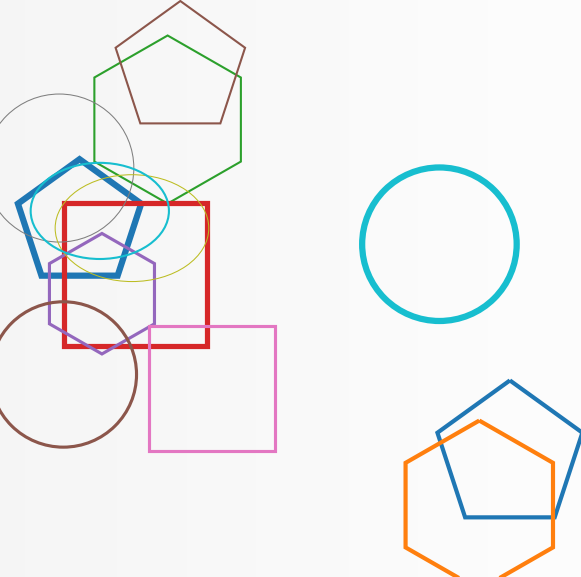[{"shape": "pentagon", "thickness": 3, "radius": 0.56, "center": [0.137, 0.612]}, {"shape": "pentagon", "thickness": 2, "radius": 0.66, "center": [0.877, 0.209]}, {"shape": "hexagon", "thickness": 2, "radius": 0.73, "center": [0.825, 0.124]}, {"shape": "hexagon", "thickness": 1, "radius": 0.73, "center": [0.288, 0.792]}, {"shape": "square", "thickness": 2.5, "radius": 0.62, "center": [0.233, 0.524]}, {"shape": "hexagon", "thickness": 1.5, "radius": 0.52, "center": [0.175, 0.491]}, {"shape": "pentagon", "thickness": 1, "radius": 0.59, "center": [0.31, 0.88]}, {"shape": "circle", "thickness": 1.5, "radius": 0.63, "center": [0.109, 0.351]}, {"shape": "square", "thickness": 1.5, "radius": 0.54, "center": [0.365, 0.327]}, {"shape": "circle", "thickness": 0.5, "radius": 0.64, "center": [0.102, 0.708]}, {"shape": "oval", "thickness": 0.5, "radius": 0.66, "center": [0.227, 0.604]}, {"shape": "oval", "thickness": 1, "radius": 0.59, "center": [0.172, 0.634]}, {"shape": "circle", "thickness": 3, "radius": 0.66, "center": [0.756, 0.576]}]